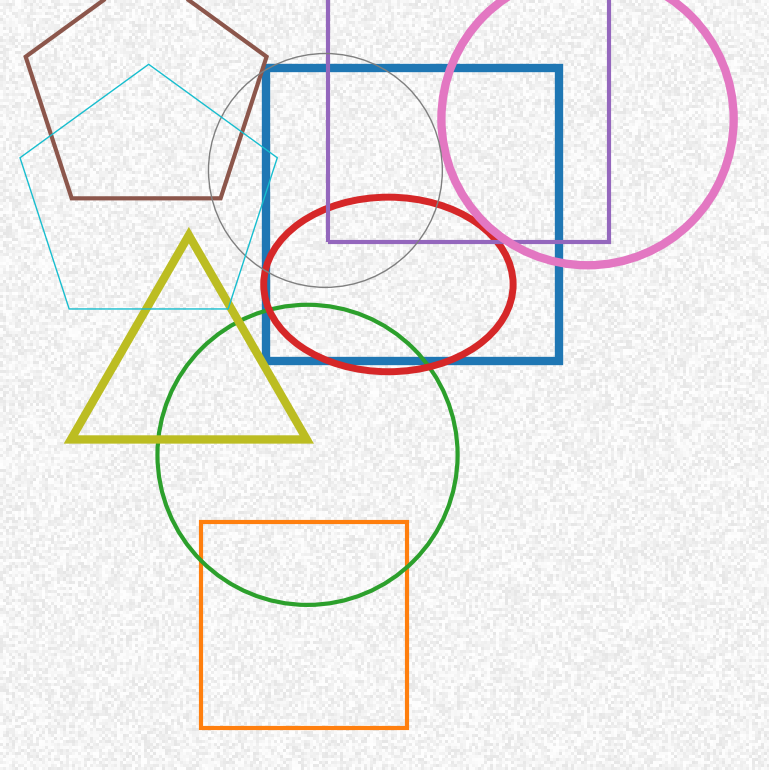[{"shape": "square", "thickness": 3, "radius": 0.95, "center": [0.535, 0.721]}, {"shape": "square", "thickness": 1.5, "radius": 0.67, "center": [0.395, 0.188]}, {"shape": "circle", "thickness": 1.5, "radius": 0.97, "center": [0.399, 0.409]}, {"shape": "oval", "thickness": 2.5, "radius": 0.81, "center": [0.504, 0.631]}, {"shape": "square", "thickness": 1.5, "radius": 0.91, "center": [0.609, 0.868]}, {"shape": "pentagon", "thickness": 1.5, "radius": 0.82, "center": [0.19, 0.876]}, {"shape": "circle", "thickness": 3, "radius": 0.95, "center": [0.763, 0.845]}, {"shape": "circle", "thickness": 0.5, "radius": 0.76, "center": [0.423, 0.779]}, {"shape": "triangle", "thickness": 3, "radius": 0.88, "center": [0.245, 0.518]}, {"shape": "pentagon", "thickness": 0.5, "radius": 0.88, "center": [0.193, 0.741]}]